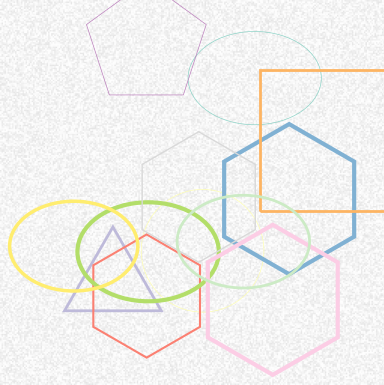[{"shape": "oval", "thickness": 0.5, "radius": 0.87, "center": [0.662, 0.797]}, {"shape": "circle", "thickness": 0.5, "radius": 0.8, "center": [0.526, 0.349]}, {"shape": "triangle", "thickness": 2, "radius": 0.73, "center": [0.293, 0.265]}, {"shape": "hexagon", "thickness": 1.5, "radius": 0.8, "center": [0.381, 0.231]}, {"shape": "hexagon", "thickness": 3, "radius": 0.97, "center": [0.751, 0.483]}, {"shape": "square", "thickness": 2, "radius": 0.92, "center": [0.858, 0.636]}, {"shape": "oval", "thickness": 3, "radius": 0.92, "center": [0.385, 0.346]}, {"shape": "hexagon", "thickness": 3, "radius": 0.97, "center": [0.708, 0.221]}, {"shape": "hexagon", "thickness": 1, "radius": 0.85, "center": [0.516, 0.488]}, {"shape": "pentagon", "thickness": 0.5, "radius": 0.82, "center": [0.38, 0.886]}, {"shape": "oval", "thickness": 2, "radius": 0.86, "center": [0.632, 0.372]}, {"shape": "oval", "thickness": 2.5, "radius": 0.83, "center": [0.191, 0.361]}]